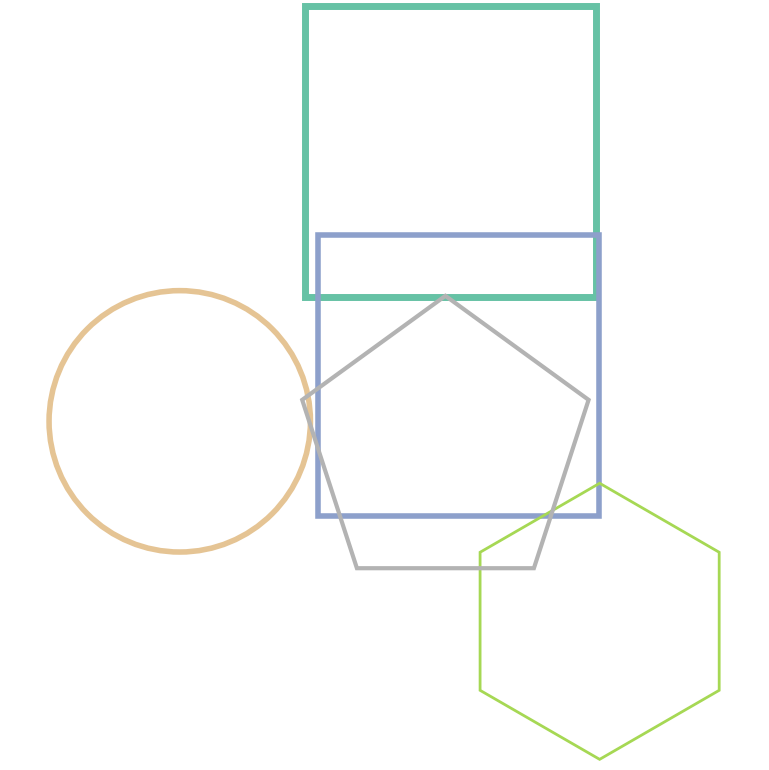[{"shape": "square", "thickness": 2.5, "radius": 0.94, "center": [0.585, 0.804]}, {"shape": "square", "thickness": 2, "radius": 0.91, "center": [0.595, 0.512]}, {"shape": "hexagon", "thickness": 1, "radius": 0.9, "center": [0.779, 0.193]}, {"shape": "circle", "thickness": 2, "radius": 0.85, "center": [0.233, 0.453]}, {"shape": "pentagon", "thickness": 1.5, "radius": 0.98, "center": [0.578, 0.42]}]